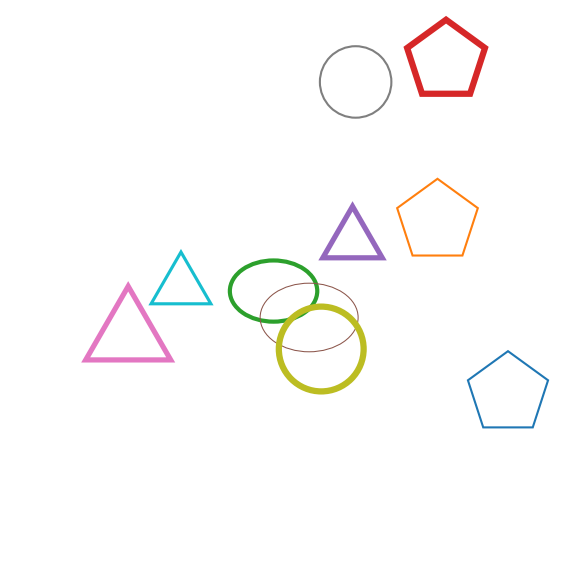[{"shape": "pentagon", "thickness": 1, "radius": 0.36, "center": [0.88, 0.318]}, {"shape": "pentagon", "thickness": 1, "radius": 0.37, "center": [0.758, 0.616]}, {"shape": "oval", "thickness": 2, "radius": 0.38, "center": [0.474, 0.495]}, {"shape": "pentagon", "thickness": 3, "radius": 0.35, "center": [0.772, 0.894]}, {"shape": "triangle", "thickness": 2.5, "radius": 0.3, "center": [0.61, 0.582]}, {"shape": "oval", "thickness": 0.5, "radius": 0.42, "center": [0.535, 0.449]}, {"shape": "triangle", "thickness": 2.5, "radius": 0.42, "center": [0.222, 0.418]}, {"shape": "circle", "thickness": 1, "radius": 0.31, "center": [0.616, 0.857]}, {"shape": "circle", "thickness": 3, "radius": 0.37, "center": [0.556, 0.395]}, {"shape": "triangle", "thickness": 1.5, "radius": 0.3, "center": [0.313, 0.503]}]